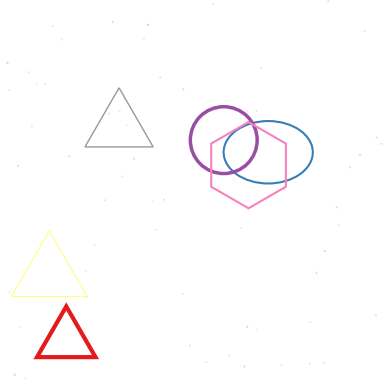[{"shape": "triangle", "thickness": 3, "radius": 0.44, "center": [0.172, 0.116]}, {"shape": "oval", "thickness": 1.5, "radius": 0.58, "center": [0.697, 0.605]}, {"shape": "circle", "thickness": 2.5, "radius": 0.43, "center": [0.581, 0.636]}, {"shape": "triangle", "thickness": 0.5, "radius": 0.57, "center": [0.128, 0.287]}, {"shape": "hexagon", "thickness": 1.5, "radius": 0.56, "center": [0.646, 0.571]}, {"shape": "triangle", "thickness": 1, "radius": 0.51, "center": [0.309, 0.67]}]